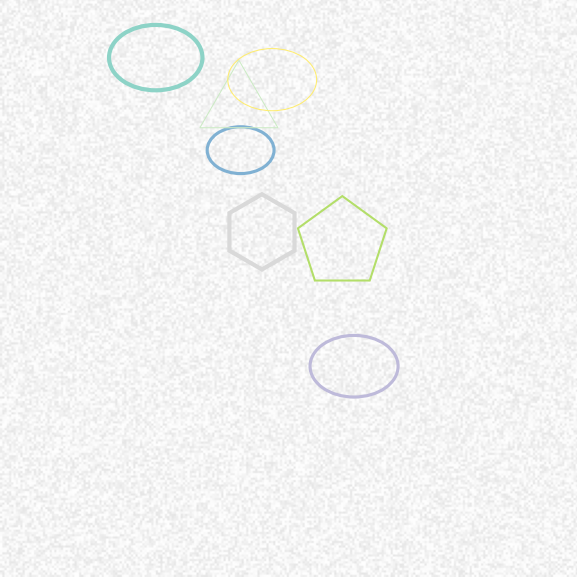[{"shape": "oval", "thickness": 2, "radius": 0.4, "center": [0.27, 0.899]}, {"shape": "oval", "thickness": 1.5, "radius": 0.38, "center": [0.613, 0.365]}, {"shape": "oval", "thickness": 1.5, "radius": 0.29, "center": [0.417, 0.739]}, {"shape": "pentagon", "thickness": 1, "radius": 0.4, "center": [0.593, 0.579]}, {"shape": "hexagon", "thickness": 2, "radius": 0.33, "center": [0.454, 0.598]}, {"shape": "triangle", "thickness": 0.5, "radius": 0.39, "center": [0.414, 0.817]}, {"shape": "oval", "thickness": 0.5, "radius": 0.38, "center": [0.471, 0.861]}]